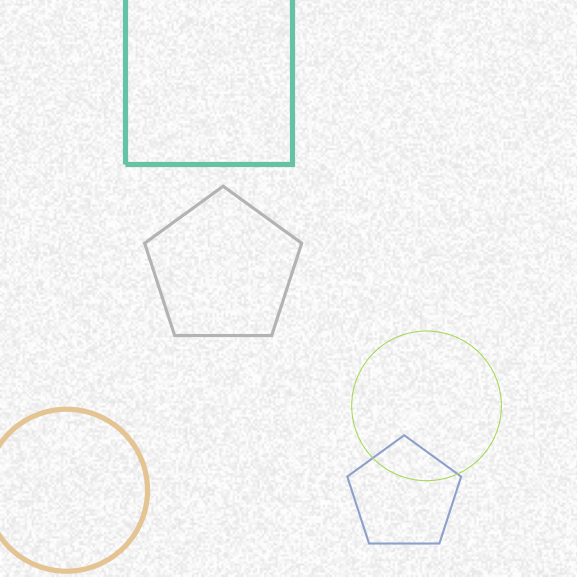[{"shape": "square", "thickness": 2.5, "radius": 0.72, "center": [0.361, 0.859]}, {"shape": "pentagon", "thickness": 1, "radius": 0.52, "center": [0.7, 0.142]}, {"shape": "circle", "thickness": 0.5, "radius": 0.65, "center": [0.739, 0.296]}, {"shape": "circle", "thickness": 2.5, "radius": 0.7, "center": [0.115, 0.15]}, {"shape": "pentagon", "thickness": 1.5, "radius": 0.71, "center": [0.386, 0.534]}]